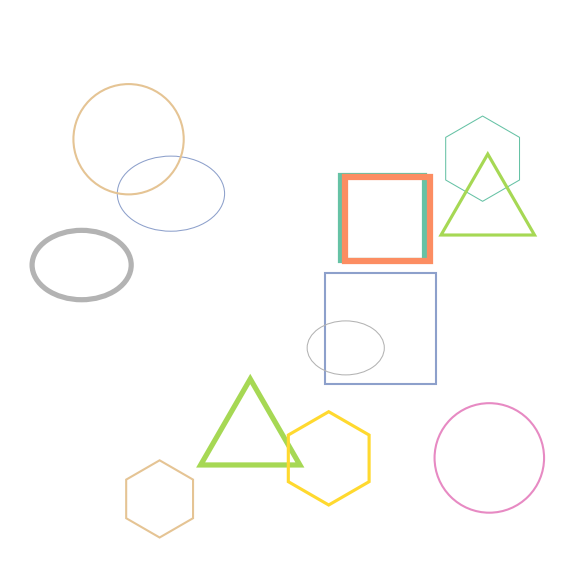[{"shape": "hexagon", "thickness": 0.5, "radius": 0.37, "center": [0.836, 0.724]}, {"shape": "square", "thickness": 2.5, "radius": 0.37, "center": [0.662, 0.622]}, {"shape": "square", "thickness": 3, "radius": 0.37, "center": [0.671, 0.62]}, {"shape": "square", "thickness": 1, "radius": 0.48, "center": [0.66, 0.43]}, {"shape": "oval", "thickness": 0.5, "radius": 0.46, "center": [0.296, 0.664]}, {"shape": "circle", "thickness": 1, "radius": 0.47, "center": [0.847, 0.206]}, {"shape": "triangle", "thickness": 1.5, "radius": 0.47, "center": [0.845, 0.639]}, {"shape": "triangle", "thickness": 2.5, "radius": 0.5, "center": [0.433, 0.244]}, {"shape": "hexagon", "thickness": 1.5, "radius": 0.4, "center": [0.569, 0.205]}, {"shape": "hexagon", "thickness": 1, "radius": 0.33, "center": [0.276, 0.135]}, {"shape": "circle", "thickness": 1, "radius": 0.48, "center": [0.223, 0.758]}, {"shape": "oval", "thickness": 2.5, "radius": 0.43, "center": [0.141, 0.54]}, {"shape": "oval", "thickness": 0.5, "radius": 0.33, "center": [0.599, 0.397]}]